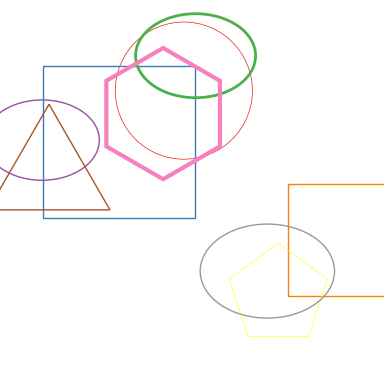[{"shape": "circle", "thickness": 0.5, "radius": 0.89, "center": [0.478, 0.765]}, {"shape": "square", "thickness": 1, "radius": 0.99, "center": [0.309, 0.63]}, {"shape": "oval", "thickness": 2, "radius": 0.78, "center": [0.508, 0.855]}, {"shape": "oval", "thickness": 1, "radius": 0.74, "center": [0.109, 0.636]}, {"shape": "square", "thickness": 1, "radius": 0.73, "center": [0.895, 0.376]}, {"shape": "pentagon", "thickness": 0.5, "radius": 0.67, "center": [0.723, 0.234]}, {"shape": "triangle", "thickness": 1, "radius": 0.91, "center": [0.127, 0.546]}, {"shape": "hexagon", "thickness": 3, "radius": 0.85, "center": [0.424, 0.705]}, {"shape": "oval", "thickness": 1, "radius": 0.87, "center": [0.694, 0.296]}]